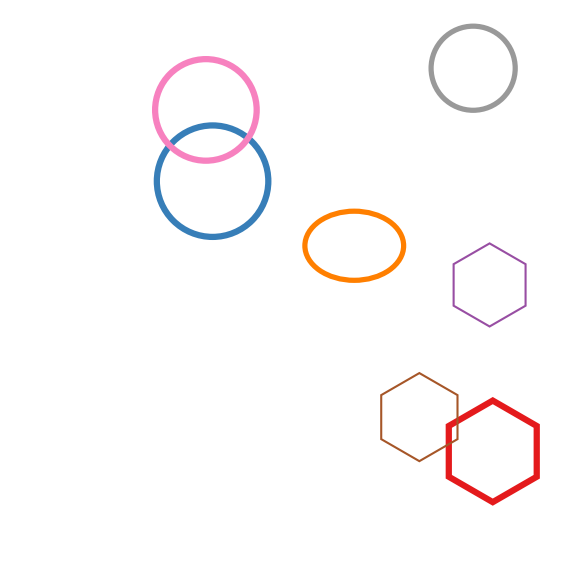[{"shape": "hexagon", "thickness": 3, "radius": 0.44, "center": [0.853, 0.218]}, {"shape": "circle", "thickness": 3, "radius": 0.48, "center": [0.368, 0.685]}, {"shape": "hexagon", "thickness": 1, "radius": 0.36, "center": [0.848, 0.506]}, {"shape": "oval", "thickness": 2.5, "radius": 0.43, "center": [0.613, 0.574]}, {"shape": "hexagon", "thickness": 1, "radius": 0.38, "center": [0.726, 0.277]}, {"shape": "circle", "thickness": 3, "radius": 0.44, "center": [0.357, 0.809]}, {"shape": "circle", "thickness": 2.5, "radius": 0.36, "center": [0.819, 0.881]}]